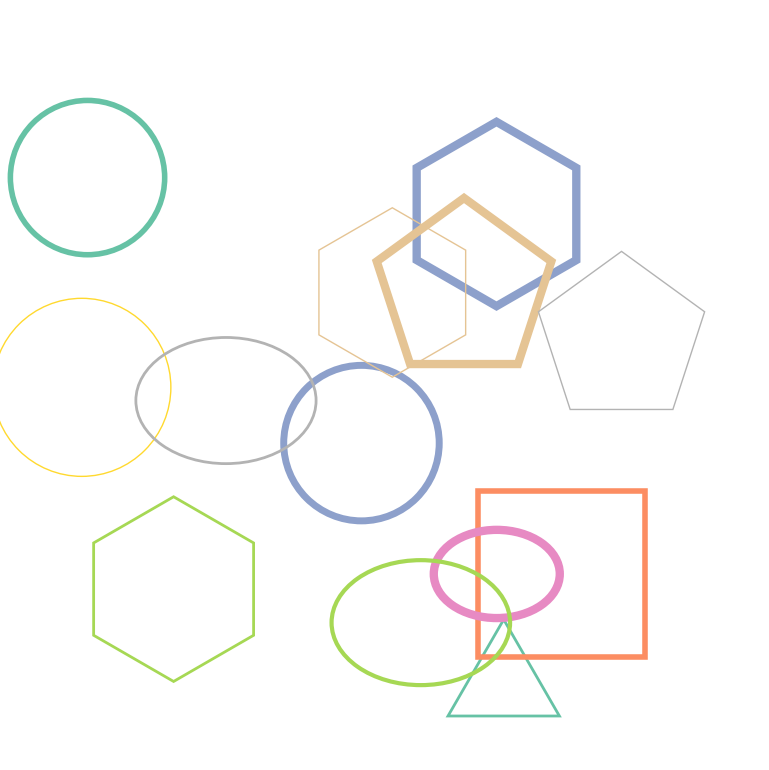[{"shape": "triangle", "thickness": 1, "radius": 0.42, "center": [0.654, 0.112]}, {"shape": "circle", "thickness": 2, "radius": 0.5, "center": [0.114, 0.769]}, {"shape": "square", "thickness": 2, "radius": 0.54, "center": [0.729, 0.255]}, {"shape": "hexagon", "thickness": 3, "radius": 0.6, "center": [0.645, 0.722]}, {"shape": "circle", "thickness": 2.5, "radius": 0.5, "center": [0.469, 0.425]}, {"shape": "oval", "thickness": 3, "radius": 0.41, "center": [0.645, 0.255]}, {"shape": "oval", "thickness": 1.5, "radius": 0.58, "center": [0.547, 0.191]}, {"shape": "hexagon", "thickness": 1, "radius": 0.6, "center": [0.225, 0.235]}, {"shape": "circle", "thickness": 0.5, "radius": 0.58, "center": [0.106, 0.497]}, {"shape": "pentagon", "thickness": 3, "radius": 0.6, "center": [0.603, 0.624]}, {"shape": "hexagon", "thickness": 0.5, "radius": 0.55, "center": [0.509, 0.62]}, {"shape": "oval", "thickness": 1, "radius": 0.59, "center": [0.293, 0.48]}, {"shape": "pentagon", "thickness": 0.5, "radius": 0.57, "center": [0.807, 0.56]}]